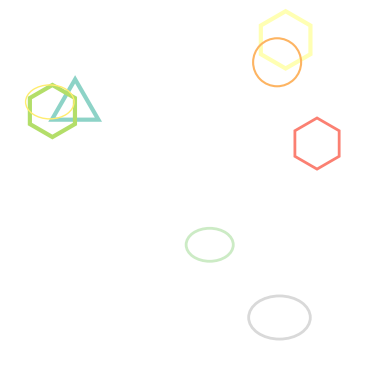[{"shape": "triangle", "thickness": 3, "radius": 0.35, "center": [0.195, 0.724]}, {"shape": "hexagon", "thickness": 3, "radius": 0.37, "center": [0.742, 0.897]}, {"shape": "hexagon", "thickness": 2, "radius": 0.33, "center": [0.823, 0.627]}, {"shape": "circle", "thickness": 1.5, "radius": 0.31, "center": [0.72, 0.838]}, {"shape": "hexagon", "thickness": 3, "radius": 0.34, "center": [0.136, 0.712]}, {"shape": "oval", "thickness": 2, "radius": 0.4, "center": [0.726, 0.175]}, {"shape": "oval", "thickness": 2, "radius": 0.31, "center": [0.545, 0.364]}, {"shape": "oval", "thickness": 1, "radius": 0.31, "center": [0.129, 0.735]}]